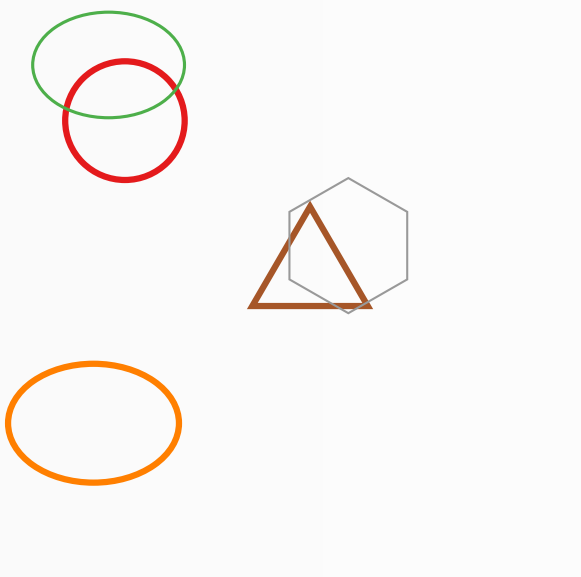[{"shape": "circle", "thickness": 3, "radius": 0.51, "center": [0.215, 0.79]}, {"shape": "oval", "thickness": 1.5, "radius": 0.65, "center": [0.187, 0.887]}, {"shape": "oval", "thickness": 3, "radius": 0.74, "center": [0.161, 0.266]}, {"shape": "triangle", "thickness": 3, "radius": 0.57, "center": [0.533, 0.527]}, {"shape": "hexagon", "thickness": 1, "radius": 0.58, "center": [0.599, 0.574]}]